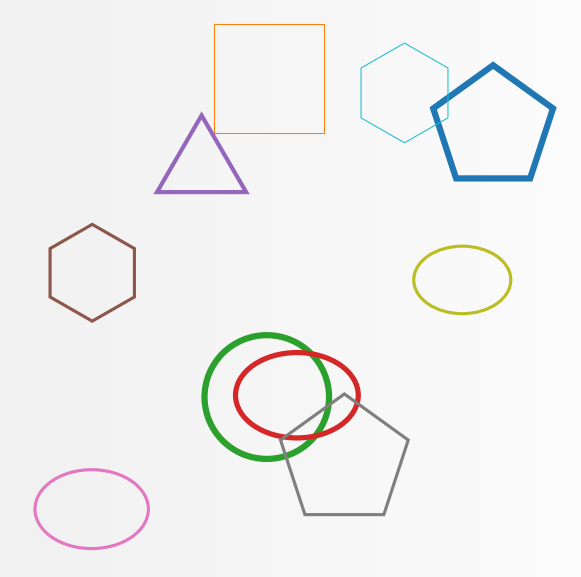[{"shape": "pentagon", "thickness": 3, "radius": 0.54, "center": [0.848, 0.778]}, {"shape": "square", "thickness": 0.5, "radius": 0.47, "center": [0.462, 0.863]}, {"shape": "circle", "thickness": 3, "radius": 0.54, "center": [0.459, 0.312]}, {"shape": "oval", "thickness": 2.5, "radius": 0.53, "center": [0.511, 0.315]}, {"shape": "triangle", "thickness": 2, "radius": 0.44, "center": [0.347, 0.711]}, {"shape": "hexagon", "thickness": 1.5, "radius": 0.42, "center": [0.159, 0.527]}, {"shape": "oval", "thickness": 1.5, "radius": 0.49, "center": [0.158, 0.118]}, {"shape": "pentagon", "thickness": 1.5, "radius": 0.58, "center": [0.593, 0.201]}, {"shape": "oval", "thickness": 1.5, "radius": 0.42, "center": [0.795, 0.514]}, {"shape": "hexagon", "thickness": 0.5, "radius": 0.43, "center": [0.696, 0.838]}]